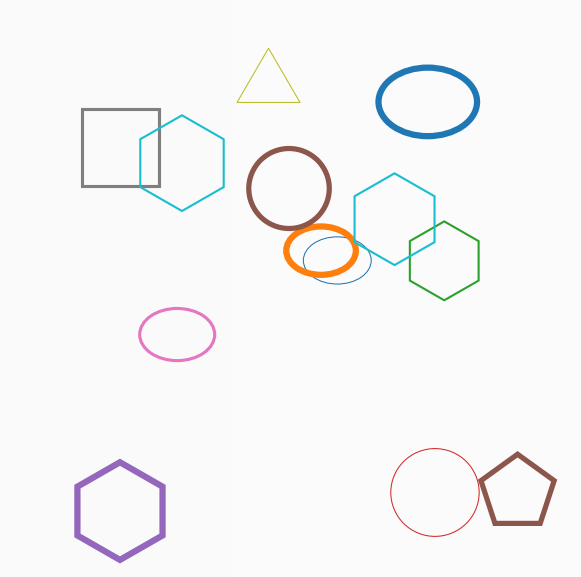[{"shape": "oval", "thickness": 3, "radius": 0.42, "center": [0.736, 0.823]}, {"shape": "oval", "thickness": 0.5, "radius": 0.29, "center": [0.58, 0.548]}, {"shape": "oval", "thickness": 3, "radius": 0.3, "center": [0.552, 0.565]}, {"shape": "hexagon", "thickness": 1, "radius": 0.34, "center": [0.764, 0.547]}, {"shape": "circle", "thickness": 0.5, "radius": 0.38, "center": [0.748, 0.146]}, {"shape": "hexagon", "thickness": 3, "radius": 0.42, "center": [0.206, 0.114]}, {"shape": "pentagon", "thickness": 2.5, "radius": 0.33, "center": [0.89, 0.146]}, {"shape": "circle", "thickness": 2.5, "radius": 0.35, "center": [0.497, 0.673]}, {"shape": "oval", "thickness": 1.5, "radius": 0.32, "center": [0.305, 0.42]}, {"shape": "square", "thickness": 1.5, "radius": 0.33, "center": [0.208, 0.744]}, {"shape": "triangle", "thickness": 0.5, "radius": 0.31, "center": [0.462, 0.853]}, {"shape": "hexagon", "thickness": 1, "radius": 0.41, "center": [0.313, 0.717]}, {"shape": "hexagon", "thickness": 1, "radius": 0.4, "center": [0.679, 0.62]}]